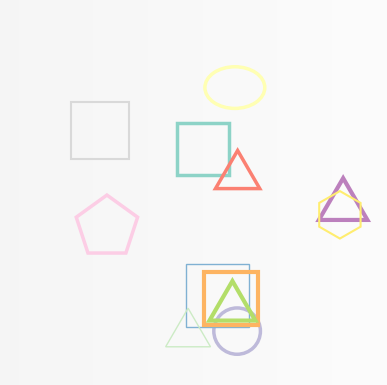[{"shape": "square", "thickness": 2.5, "radius": 0.34, "center": [0.523, 0.614]}, {"shape": "oval", "thickness": 2.5, "radius": 0.39, "center": [0.606, 0.773]}, {"shape": "circle", "thickness": 2.5, "radius": 0.3, "center": [0.612, 0.14]}, {"shape": "triangle", "thickness": 2.5, "radius": 0.33, "center": [0.613, 0.543]}, {"shape": "square", "thickness": 1, "radius": 0.41, "center": [0.562, 0.233]}, {"shape": "square", "thickness": 3, "radius": 0.35, "center": [0.596, 0.224]}, {"shape": "triangle", "thickness": 3, "radius": 0.34, "center": [0.6, 0.202]}, {"shape": "pentagon", "thickness": 2.5, "radius": 0.42, "center": [0.276, 0.41]}, {"shape": "square", "thickness": 1.5, "radius": 0.37, "center": [0.258, 0.66]}, {"shape": "triangle", "thickness": 3, "radius": 0.36, "center": [0.886, 0.465]}, {"shape": "triangle", "thickness": 1, "radius": 0.33, "center": [0.485, 0.133]}, {"shape": "hexagon", "thickness": 1.5, "radius": 0.31, "center": [0.877, 0.442]}]